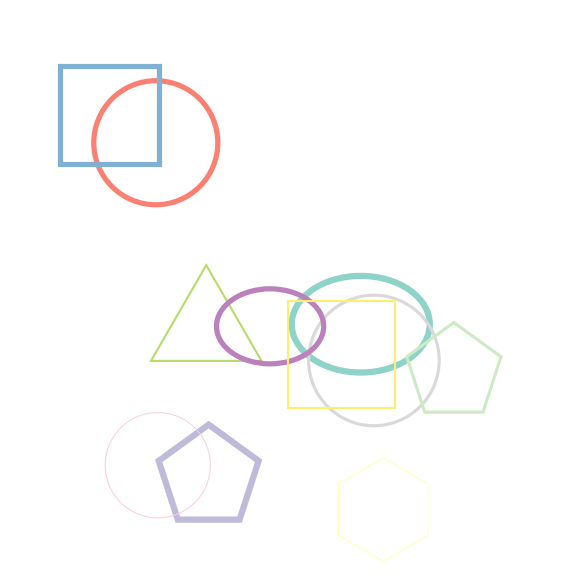[{"shape": "oval", "thickness": 3, "radius": 0.6, "center": [0.625, 0.438]}, {"shape": "hexagon", "thickness": 0.5, "radius": 0.45, "center": [0.663, 0.117]}, {"shape": "pentagon", "thickness": 3, "radius": 0.45, "center": [0.361, 0.173]}, {"shape": "circle", "thickness": 2.5, "radius": 0.54, "center": [0.27, 0.752]}, {"shape": "square", "thickness": 2.5, "radius": 0.43, "center": [0.19, 0.8]}, {"shape": "triangle", "thickness": 1, "radius": 0.55, "center": [0.357, 0.429]}, {"shape": "circle", "thickness": 0.5, "radius": 0.46, "center": [0.273, 0.194]}, {"shape": "circle", "thickness": 1.5, "radius": 0.57, "center": [0.647, 0.375]}, {"shape": "oval", "thickness": 2.5, "radius": 0.46, "center": [0.468, 0.434]}, {"shape": "pentagon", "thickness": 1.5, "radius": 0.43, "center": [0.786, 0.355]}, {"shape": "square", "thickness": 1, "radius": 0.46, "center": [0.592, 0.385]}]